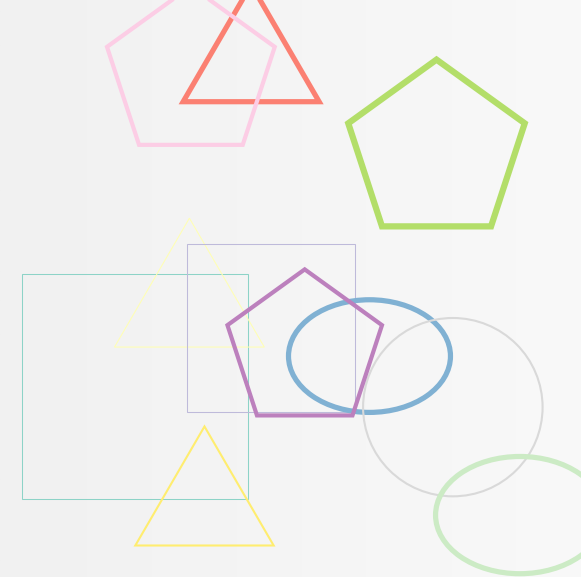[{"shape": "square", "thickness": 0.5, "radius": 0.97, "center": [0.232, 0.33]}, {"shape": "triangle", "thickness": 0.5, "radius": 0.74, "center": [0.326, 0.473]}, {"shape": "square", "thickness": 0.5, "radius": 0.73, "center": [0.466, 0.431]}, {"shape": "triangle", "thickness": 2.5, "radius": 0.68, "center": [0.432, 0.891]}, {"shape": "oval", "thickness": 2.5, "radius": 0.7, "center": [0.636, 0.383]}, {"shape": "pentagon", "thickness": 3, "radius": 0.8, "center": [0.751, 0.736]}, {"shape": "pentagon", "thickness": 2, "radius": 0.76, "center": [0.328, 0.871]}, {"shape": "circle", "thickness": 1, "radius": 0.77, "center": [0.779, 0.294]}, {"shape": "pentagon", "thickness": 2, "radius": 0.7, "center": [0.524, 0.393]}, {"shape": "oval", "thickness": 2.5, "radius": 0.73, "center": [0.894, 0.107]}, {"shape": "triangle", "thickness": 1, "radius": 0.69, "center": [0.352, 0.123]}]